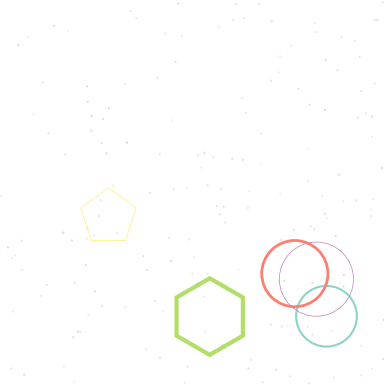[{"shape": "circle", "thickness": 1.5, "radius": 0.39, "center": [0.848, 0.179]}, {"shape": "circle", "thickness": 2, "radius": 0.43, "center": [0.766, 0.289]}, {"shape": "hexagon", "thickness": 3, "radius": 0.5, "center": [0.545, 0.178]}, {"shape": "circle", "thickness": 0.5, "radius": 0.48, "center": [0.822, 0.275]}, {"shape": "pentagon", "thickness": 0.5, "radius": 0.38, "center": [0.282, 0.436]}]